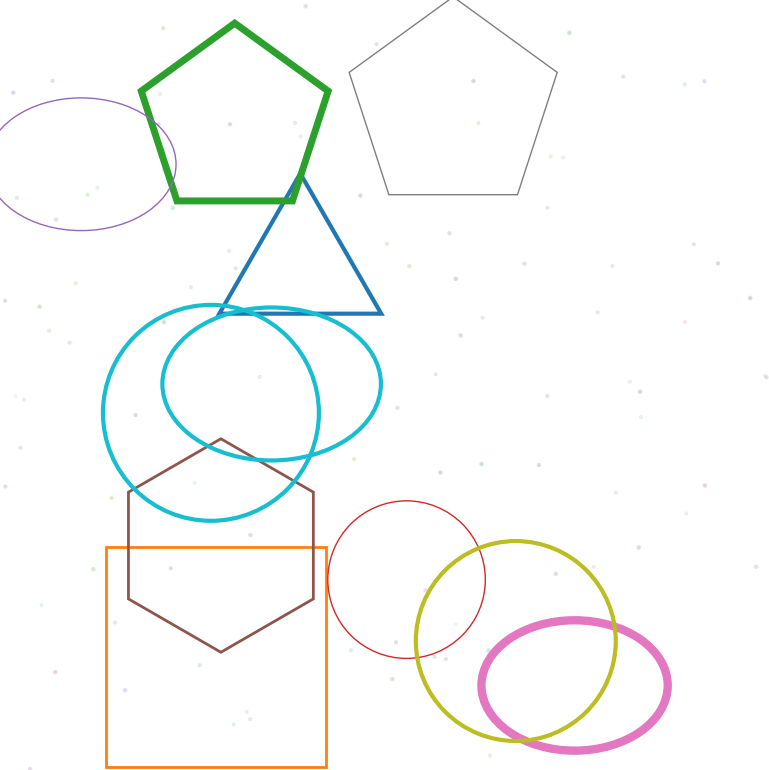[{"shape": "triangle", "thickness": 1.5, "radius": 0.61, "center": [0.39, 0.653]}, {"shape": "square", "thickness": 1, "radius": 0.71, "center": [0.281, 0.146]}, {"shape": "pentagon", "thickness": 2.5, "radius": 0.64, "center": [0.305, 0.842]}, {"shape": "circle", "thickness": 0.5, "radius": 0.51, "center": [0.528, 0.247]}, {"shape": "oval", "thickness": 0.5, "radius": 0.62, "center": [0.106, 0.787]}, {"shape": "hexagon", "thickness": 1, "radius": 0.69, "center": [0.287, 0.292]}, {"shape": "oval", "thickness": 3, "radius": 0.6, "center": [0.746, 0.11]}, {"shape": "pentagon", "thickness": 0.5, "radius": 0.71, "center": [0.589, 0.862]}, {"shape": "circle", "thickness": 1.5, "radius": 0.65, "center": [0.67, 0.167]}, {"shape": "oval", "thickness": 1.5, "radius": 0.71, "center": [0.353, 0.501]}, {"shape": "circle", "thickness": 1.5, "radius": 0.7, "center": [0.274, 0.464]}]